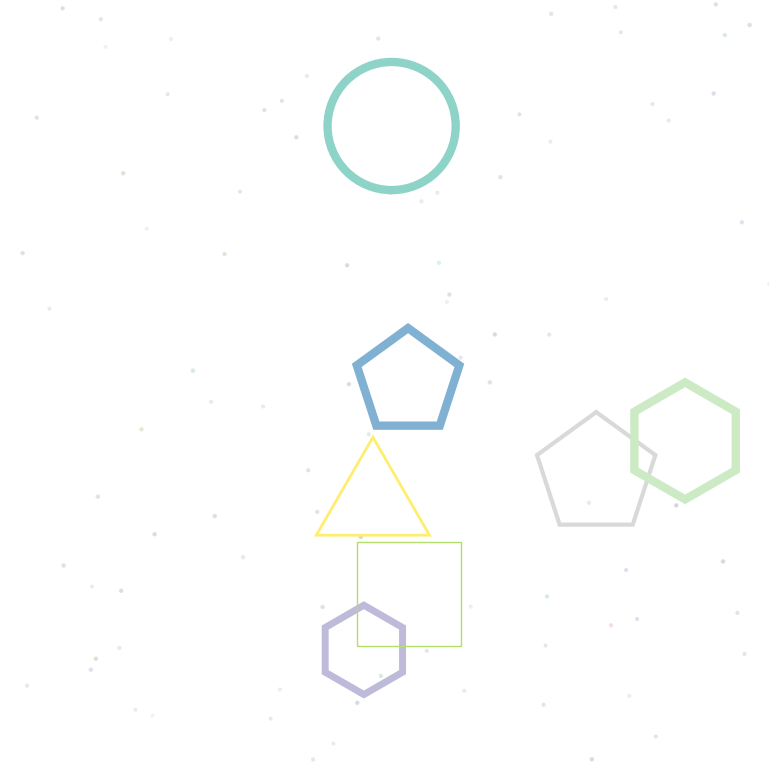[{"shape": "circle", "thickness": 3, "radius": 0.42, "center": [0.509, 0.836]}, {"shape": "hexagon", "thickness": 2.5, "radius": 0.29, "center": [0.473, 0.156]}, {"shape": "pentagon", "thickness": 3, "radius": 0.35, "center": [0.53, 0.504]}, {"shape": "square", "thickness": 0.5, "radius": 0.34, "center": [0.531, 0.228]}, {"shape": "pentagon", "thickness": 1.5, "radius": 0.4, "center": [0.774, 0.384]}, {"shape": "hexagon", "thickness": 3, "radius": 0.38, "center": [0.89, 0.427]}, {"shape": "triangle", "thickness": 1, "radius": 0.42, "center": [0.484, 0.347]}]